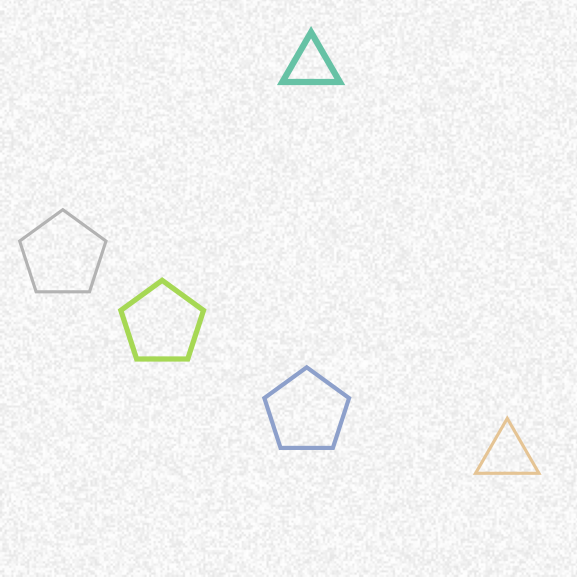[{"shape": "triangle", "thickness": 3, "radius": 0.29, "center": [0.539, 0.886]}, {"shape": "pentagon", "thickness": 2, "radius": 0.39, "center": [0.531, 0.286]}, {"shape": "pentagon", "thickness": 2.5, "radius": 0.38, "center": [0.281, 0.438]}, {"shape": "triangle", "thickness": 1.5, "radius": 0.32, "center": [0.878, 0.211]}, {"shape": "pentagon", "thickness": 1.5, "radius": 0.39, "center": [0.109, 0.557]}]